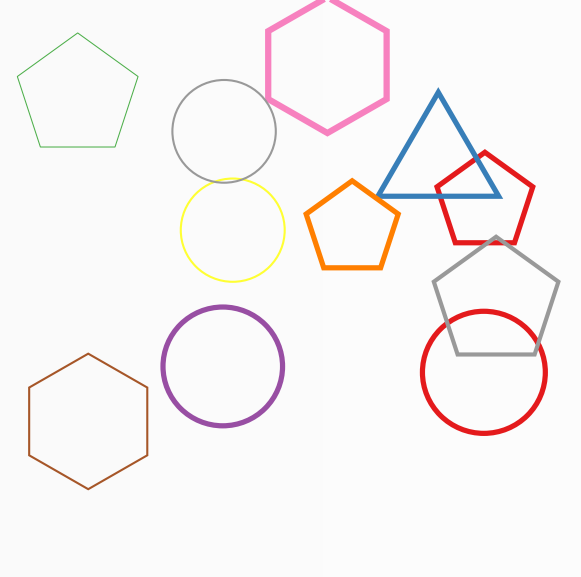[{"shape": "pentagon", "thickness": 2.5, "radius": 0.43, "center": [0.834, 0.649]}, {"shape": "circle", "thickness": 2.5, "radius": 0.53, "center": [0.832, 0.354]}, {"shape": "triangle", "thickness": 2.5, "radius": 0.6, "center": [0.754, 0.719]}, {"shape": "pentagon", "thickness": 0.5, "radius": 0.55, "center": [0.134, 0.833]}, {"shape": "circle", "thickness": 2.5, "radius": 0.51, "center": [0.383, 0.365]}, {"shape": "pentagon", "thickness": 2.5, "radius": 0.42, "center": [0.606, 0.603]}, {"shape": "circle", "thickness": 1, "radius": 0.45, "center": [0.4, 0.601]}, {"shape": "hexagon", "thickness": 1, "radius": 0.59, "center": [0.152, 0.269]}, {"shape": "hexagon", "thickness": 3, "radius": 0.59, "center": [0.563, 0.886]}, {"shape": "circle", "thickness": 1, "radius": 0.44, "center": [0.386, 0.772]}, {"shape": "pentagon", "thickness": 2, "radius": 0.56, "center": [0.854, 0.476]}]